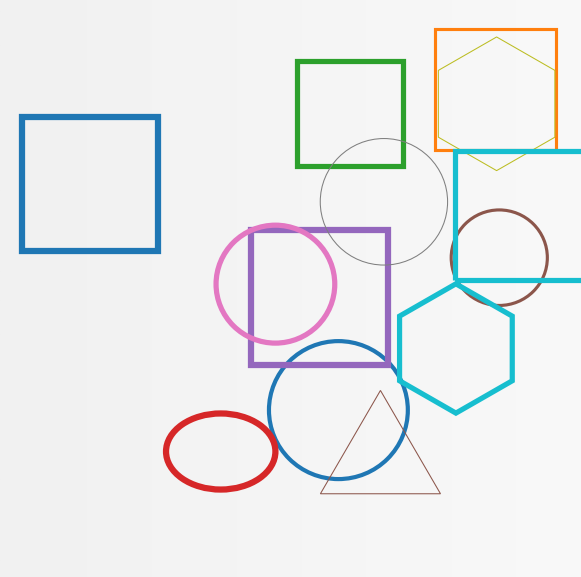[{"shape": "circle", "thickness": 2, "radius": 0.6, "center": [0.582, 0.289]}, {"shape": "square", "thickness": 3, "radius": 0.58, "center": [0.155, 0.68]}, {"shape": "square", "thickness": 1.5, "radius": 0.52, "center": [0.852, 0.844]}, {"shape": "square", "thickness": 2.5, "radius": 0.45, "center": [0.602, 0.803]}, {"shape": "oval", "thickness": 3, "radius": 0.47, "center": [0.38, 0.217]}, {"shape": "square", "thickness": 3, "radius": 0.59, "center": [0.55, 0.484]}, {"shape": "triangle", "thickness": 0.5, "radius": 0.6, "center": [0.655, 0.204]}, {"shape": "circle", "thickness": 1.5, "radius": 0.41, "center": [0.859, 0.553]}, {"shape": "circle", "thickness": 2.5, "radius": 0.51, "center": [0.474, 0.507]}, {"shape": "circle", "thickness": 0.5, "radius": 0.55, "center": [0.661, 0.65]}, {"shape": "hexagon", "thickness": 0.5, "radius": 0.58, "center": [0.854, 0.819]}, {"shape": "square", "thickness": 2.5, "radius": 0.56, "center": [0.895, 0.626]}, {"shape": "hexagon", "thickness": 2.5, "radius": 0.56, "center": [0.784, 0.396]}]